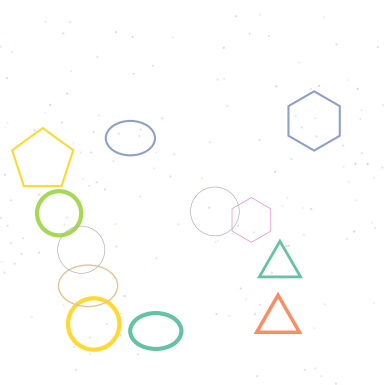[{"shape": "triangle", "thickness": 2, "radius": 0.31, "center": [0.727, 0.312]}, {"shape": "oval", "thickness": 3, "radius": 0.33, "center": [0.405, 0.14]}, {"shape": "triangle", "thickness": 2.5, "radius": 0.32, "center": [0.722, 0.169]}, {"shape": "hexagon", "thickness": 1.5, "radius": 0.38, "center": [0.816, 0.686]}, {"shape": "oval", "thickness": 1.5, "radius": 0.32, "center": [0.339, 0.641]}, {"shape": "hexagon", "thickness": 0.5, "radius": 0.29, "center": [0.653, 0.429]}, {"shape": "circle", "thickness": 3, "radius": 0.29, "center": [0.154, 0.446]}, {"shape": "pentagon", "thickness": 1.5, "radius": 0.42, "center": [0.111, 0.584]}, {"shape": "circle", "thickness": 3, "radius": 0.33, "center": [0.243, 0.159]}, {"shape": "oval", "thickness": 1, "radius": 0.38, "center": [0.229, 0.258]}, {"shape": "circle", "thickness": 0.5, "radius": 0.31, "center": [0.211, 0.351]}, {"shape": "circle", "thickness": 0.5, "radius": 0.32, "center": [0.558, 0.451]}]